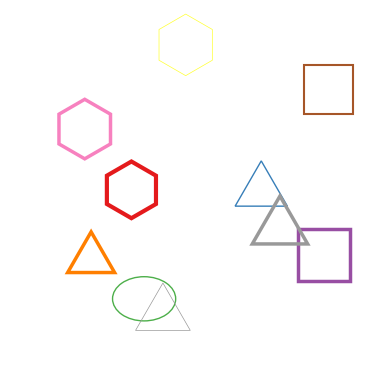[{"shape": "hexagon", "thickness": 3, "radius": 0.37, "center": [0.341, 0.507]}, {"shape": "triangle", "thickness": 1, "radius": 0.39, "center": [0.679, 0.504]}, {"shape": "oval", "thickness": 1, "radius": 0.41, "center": [0.374, 0.224]}, {"shape": "square", "thickness": 2.5, "radius": 0.34, "center": [0.842, 0.338]}, {"shape": "triangle", "thickness": 2.5, "radius": 0.35, "center": [0.237, 0.327]}, {"shape": "hexagon", "thickness": 0.5, "radius": 0.4, "center": [0.482, 0.883]}, {"shape": "square", "thickness": 1.5, "radius": 0.32, "center": [0.853, 0.767]}, {"shape": "hexagon", "thickness": 2.5, "radius": 0.39, "center": [0.22, 0.665]}, {"shape": "triangle", "thickness": 2.5, "radius": 0.41, "center": [0.727, 0.408]}, {"shape": "triangle", "thickness": 0.5, "radius": 0.41, "center": [0.423, 0.183]}]